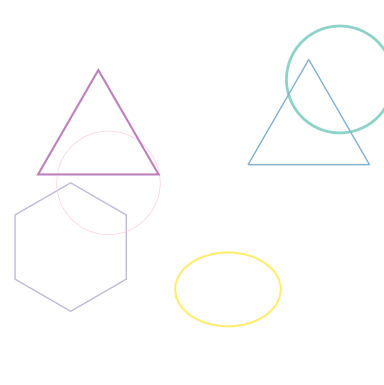[{"shape": "circle", "thickness": 2, "radius": 0.69, "center": [0.883, 0.794]}, {"shape": "hexagon", "thickness": 1, "radius": 0.83, "center": [0.184, 0.358]}, {"shape": "triangle", "thickness": 1, "radius": 0.91, "center": [0.802, 0.663]}, {"shape": "circle", "thickness": 0.5, "radius": 0.67, "center": [0.282, 0.525]}, {"shape": "triangle", "thickness": 1.5, "radius": 0.9, "center": [0.255, 0.637]}, {"shape": "oval", "thickness": 1.5, "radius": 0.69, "center": [0.592, 0.248]}]